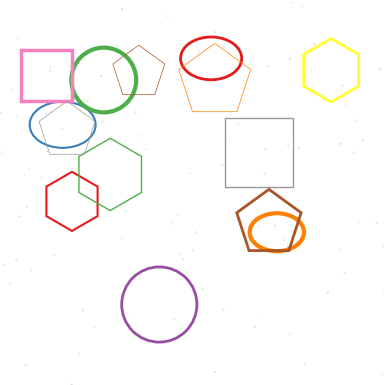[{"shape": "oval", "thickness": 2, "radius": 0.4, "center": [0.548, 0.848]}, {"shape": "hexagon", "thickness": 1.5, "radius": 0.38, "center": [0.187, 0.477]}, {"shape": "oval", "thickness": 1.5, "radius": 0.43, "center": [0.163, 0.676]}, {"shape": "circle", "thickness": 3, "radius": 0.42, "center": [0.27, 0.792]}, {"shape": "hexagon", "thickness": 1, "radius": 0.47, "center": [0.286, 0.547]}, {"shape": "circle", "thickness": 2, "radius": 0.49, "center": [0.414, 0.209]}, {"shape": "oval", "thickness": 3, "radius": 0.35, "center": [0.719, 0.397]}, {"shape": "pentagon", "thickness": 0.5, "radius": 0.49, "center": [0.558, 0.789]}, {"shape": "hexagon", "thickness": 2, "radius": 0.41, "center": [0.86, 0.817]}, {"shape": "pentagon", "thickness": 0.5, "radius": 0.35, "center": [0.36, 0.812]}, {"shape": "pentagon", "thickness": 2, "radius": 0.44, "center": [0.699, 0.42]}, {"shape": "square", "thickness": 2.5, "radius": 0.33, "center": [0.121, 0.804]}, {"shape": "pentagon", "thickness": 0.5, "radius": 0.38, "center": [0.174, 0.661]}, {"shape": "square", "thickness": 1, "radius": 0.45, "center": [0.673, 0.603]}]